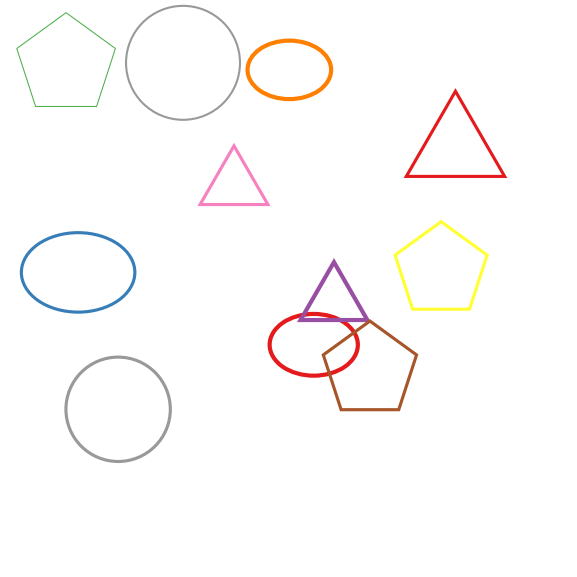[{"shape": "triangle", "thickness": 1.5, "radius": 0.49, "center": [0.789, 0.743]}, {"shape": "oval", "thickness": 2, "radius": 0.38, "center": [0.543, 0.402]}, {"shape": "oval", "thickness": 1.5, "radius": 0.49, "center": [0.135, 0.527]}, {"shape": "pentagon", "thickness": 0.5, "radius": 0.45, "center": [0.114, 0.887]}, {"shape": "triangle", "thickness": 2, "radius": 0.33, "center": [0.578, 0.478]}, {"shape": "oval", "thickness": 2, "radius": 0.36, "center": [0.501, 0.878]}, {"shape": "pentagon", "thickness": 1.5, "radius": 0.42, "center": [0.764, 0.531]}, {"shape": "pentagon", "thickness": 1.5, "radius": 0.42, "center": [0.641, 0.358]}, {"shape": "triangle", "thickness": 1.5, "radius": 0.34, "center": [0.405, 0.679]}, {"shape": "circle", "thickness": 1.5, "radius": 0.45, "center": [0.205, 0.29]}, {"shape": "circle", "thickness": 1, "radius": 0.49, "center": [0.317, 0.89]}]